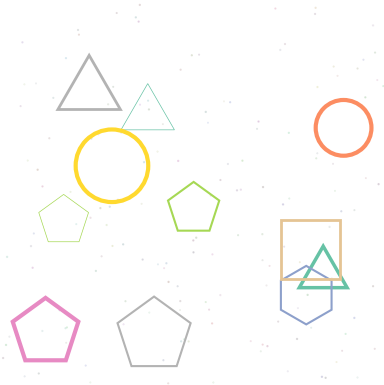[{"shape": "triangle", "thickness": 2.5, "radius": 0.36, "center": [0.839, 0.289]}, {"shape": "triangle", "thickness": 0.5, "radius": 0.4, "center": [0.384, 0.703]}, {"shape": "circle", "thickness": 3, "radius": 0.36, "center": [0.892, 0.668]}, {"shape": "hexagon", "thickness": 1.5, "radius": 0.38, "center": [0.795, 0.233]}, {"shape": "pentagon", "thickness": 3, "radius": 0.45, "center": [0.118, 0.137]}, {"shape": "pentagon", "thickness": 0.5, "radius": 0.34, "center": [0.165, 0.427]}, {"shape": "pentagon", "thickness": 1.5, "radius": 0.35, "center": [0.503, 0.457]}, {"shape": "circle", "thickness": 3, "radius": 0.47, "center": [0.291, 0.569]}, {"shape": "square", "thickness": 2, "radius": 0.38, "center": [0.806, 0.353]}, {"shape": "triangle", "thickness": 2, "radius": 0.47, "center": [0.232, 0.762]}, {"shape": "pentagon", "thickness": 1.5, "radius": 0.5, "center": [0.4, 0.13]}]